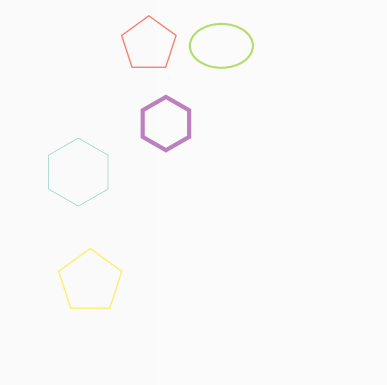[{"shape": "hexagon", "thickness": 0.5, "radius": 0.44, "center": [0.202, 0.553]}, {"shape": "pentagon", "thickness": 1, "radius": 0.37, "center": [0.384, 0.885]}, {"shape": "oval", "thickness": 1.5, "radius": 0.41, "center": [0.571, 0.881]}, {"shape": "hexagon", "thickness": 3, "radius": 0.35, "center": [0.428, 0.679]}, {"shape": "pentagon", "thickness": 1, "radius": 0.43, "center": [0.233, 0.269]}]